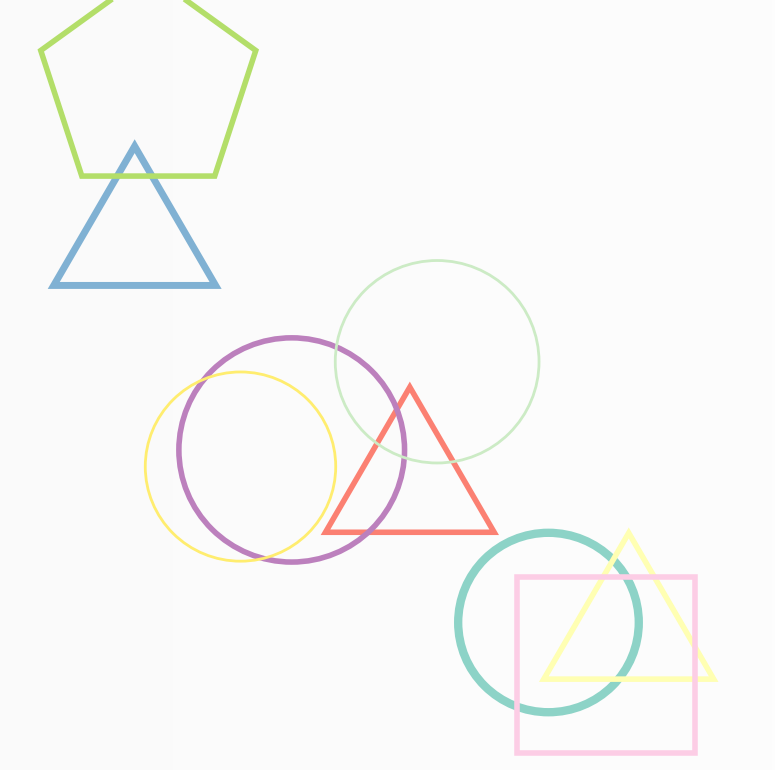[{"shape": "circle", "thickness": 3, "radius": 0.58, "center": [0.708, 0.192]}, {"shape": "triangle", "thickness": 2, "radius": 0.63, "center": [0.811, 0.181]}, {"shape": "triangle", "thickness": 2, "radius": 0.63, "center": [0.529, 0.372]}, {"shape": "triangle", "thickness": 2.5, "radius": 0.6, "center": [0.174, 0.69]}, {"shape": "pentagon", "thickness": 2, "radius": 0.73, "center": [0.191, 0.889]}, {"shape": "square", "thickness": 2, "radius": 0.57, "center": [0.782, 0.136]}, {"shape": "circle", "thickness": 2, "radius": 0.73, "center": [0.376, 0.416]}, {"shape": "circle", "thickness": 1, "radius": 0.66, "center": [0.564, 0.53]}, {"shape": "circle", "thickness": 1, "radius": 0.61, "center": [0.31, 0.394]}]